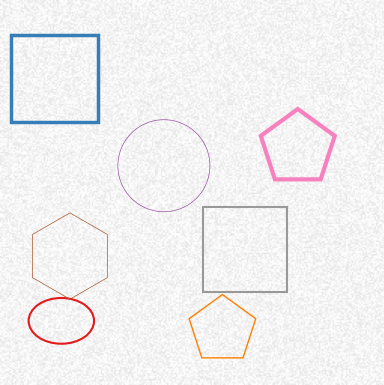[{"shape": "oval", "thickness": 1.5, "radius": 0.42, "center": [0.159, 0.167]}, {"shape": "square", "thickness": 2.5, "radius": 0.57, "center": [0.142, 0.796]}, {"shape": "circle", "thickness": 0.5, "radius": 0.6, "center": [0.426, 0.57]}, {"shape": "pentagon", "thickness": 1, "radius": 0.45, "center": [0.578, 0.144]}, {"shape": "hexagon", "thickness": 0.5, "radius": 0.56, "center": [0.182, 0.335]}, {"shape": "pentagon", "thickness": 3, "radius": 0.51, "center": [0.773, 0.616]}, {"shape": "square", "thickness": 1.5, "radius": 0.55, "center": [0.637, 0.352]}]